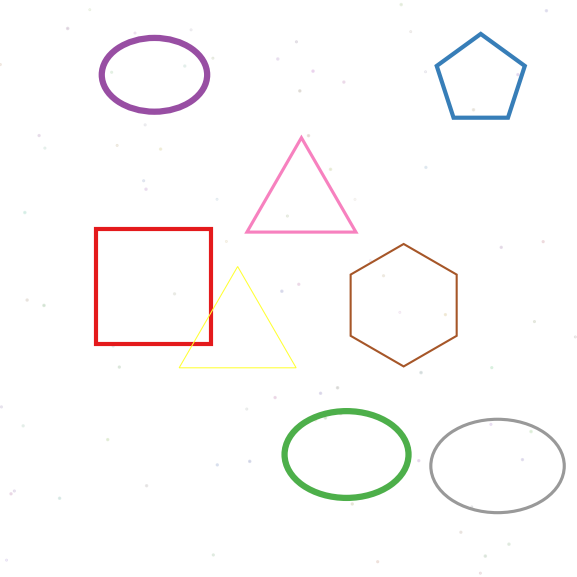[{"shape": "square", "thickness": 2, "radius": 0.5, "center": [0.265, 0.504]}, {"shape": "pentagon", "thickness": 2, "radius": 0.4, "center": [0.832, 0.86]}, {"shape": "oval", "thickness": 3, "radius": 0.54, "center": [0.6, 0.212]}, {"shape": "oval", "thickness": 3, "radius": 0.46, "center": [0.267, 0.87]}, {"shape": "triangle", "thickness": 0.5, "radius": 0.58, "center": [0.412, 0.421]}, {"shape": "hexagon", "thickness": 1, "radius": 0.53, "center": [0.699, 0.471]}, {"shape": "triangle", "thickness": 1.5, "radius": 0.54, "center": [0.522, 0.652]}, {"shape": "oval", "thickness": 1.5, "radius": 0.58, "center": [0.862, 0.192]}]